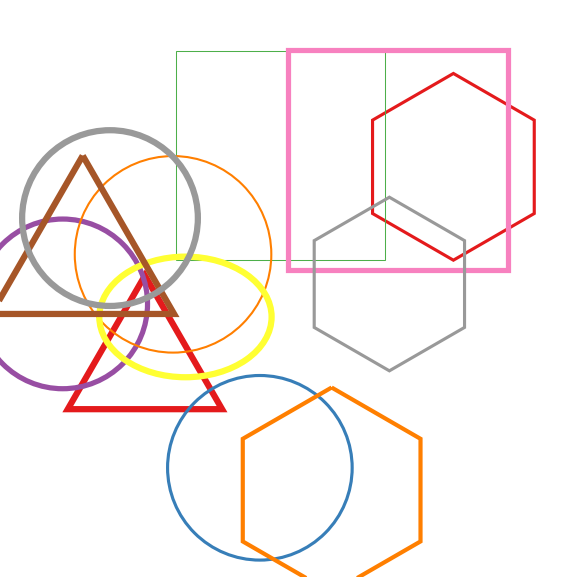[{"shape": "triangle", "thickness": 3, "radius": 0.77, "center": [0.251, 0.368]}, {"shape": "hexagon", "thickness": 1.5, "radius": 0.81, "center": [0.785, 0.71]}, {"shape": "circle", "thickness": 1.5, "radius": 0.8, "center": [0.45, 0.189]}, {"shape": "square", "thickness": 0.5, "radius": 0.91, "center": [0.486, 0.73]}, {"shape": "circle", "thickness": 2.5, "radius": 0.73, "center": [0.109, 0.473]}, {"shape": "hexagon", "thickness": 2, "radius": 0.89, "center": [0.574, 0.15]}, {"shape": "circle", "thickness": 1, "radius": 0.85, "center": [0.3, 0.559]}, {"shape": "oval", "thickness": 3, "radius": 0.75, "center": [0.321, 0.45]}, {"shape": "triangle", "thickness": 3, "radius": 0.91, "center": [0.143, 0.547]}, {"shape": "square", "thickness": 2.5, "radius": 0.95, "center": [0.689, 0.722]}, {"shape": "hexagon", "thickness": 1.5, "radius": 0.75, "center": [0.674, 0.507]}, {"shape": "circle", "thickness": 3, "radius": 0.76, "center": [0.19, 0.622]}]